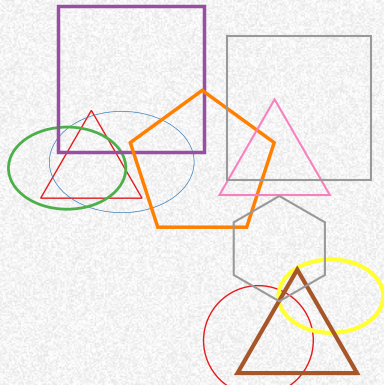[{"shape": "triangle", "thickness": 1, "radius": 0.76, "center": [0.237, 0.561]}, {"shape": "circle", "thickness": 1, "radius": 0.71, "center": [0.671, 0.116]}, {"shape": "oval", "thickness": 0.5, "radius": 0.94, "center": [0.316, 0.579]}, {"shape": "oval", "thickness": 2, "radius": 0.76, "center": [0.174, 0.563]}, {"shape": "square", "thickness": 2.5, "radius": 0.95, "center": [0.34, 0.795]}, {"shape": "pentagon", "thickness": 2.5, "radius": 0.98, "center": [0.525, 0.569]}, {"shape": "oval", "thickness": 3, "radius": 0.68, "center": [0.859, 0.231]}, {"shape": "triangle", "thickness": 3, "radius": 0.9, "center": [0.772, 0.121]}, {"shape": "triangle", "thickness": 1.5, "radius": 0.83, "center": [0.713, 0.576]}, {"shape": "hexagon", "thickness": 1.5, "radius": 0.68, "center": [0.726, 0.354]}, {"shape": "square", "thickness": 1.5, "radius": 0.93, "center": [0.776, 0.72]}]